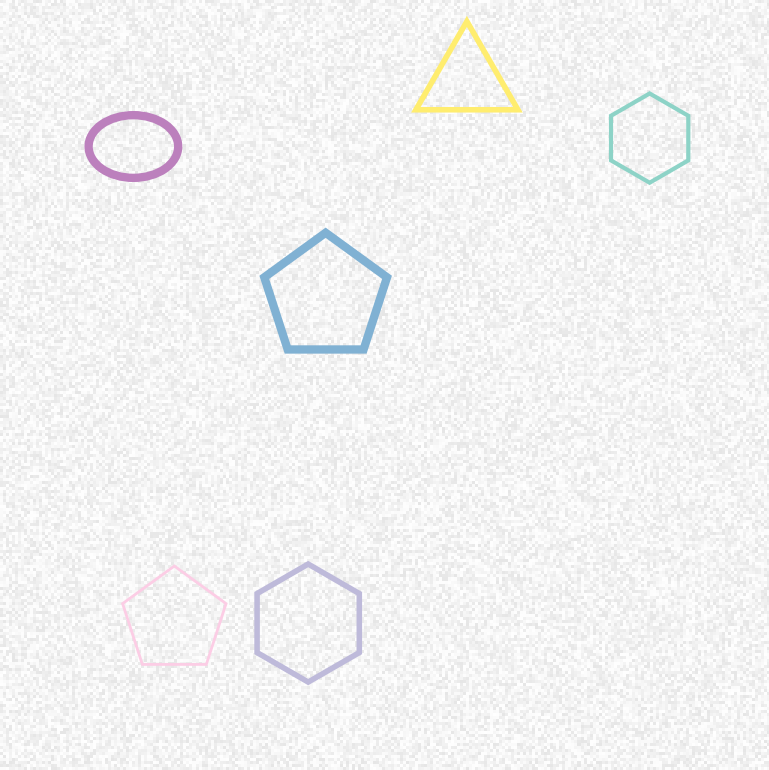[{"shape": "hexagon", "thickness": 1.5, "radius": 0.29, "center": [0.844, 0.821]}, {"shape": "hexagon", "thickness": 2, "radius": 0.38, "center": [0.4, 0.191]}, {"shape": "pentagon", "thickness": 3, "radius": 0.42, "center": [0.423, 0.614]}, {"shape": "pentagon", "thickness": 1, "radius": 0.35, "center": [0.226, 0.194]}, {"shape": "oval", "thickness": 3, "radius": 0.29, "center": [0.173, 0.81]}, {"shape": "triangle", "thickness": 2, "radius": 0.38, "center": [0.606, 0.896]}]